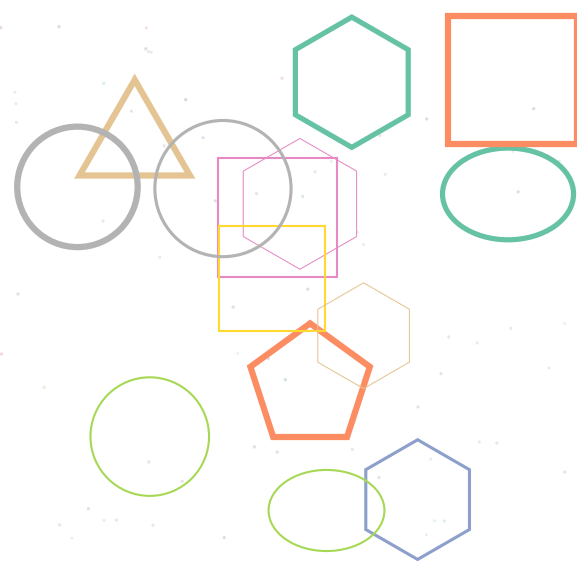[{"shape": "oval", "thickness": 2.5, "radius": 0.57, "center": [0.88, 0.663]}, {"shape": "hexagon", "thickness": 2.5, "radius": 0.56, "center": [0.609, 0.857]}, {"shape": "pentagon", "thickness": 3, "radius": 0.54, "center": [0.537, 0.33]}, {"shape": "square", "thickness": 3, "radius": 0.56, "center": [0.888, 0.861]}, {"shape": "hexagon", "thickness": 1.5, "radius": 0.52, "center": [0.723, 0.134]}, {"shape": "hexagon", "thickness": 0.5, "radius": 0.57, "center": [0.519, 0.646]}, {"shape": "square", "thickness": 1, "radius": 0.51, "center": [0.48, 0.623]}, {"shape": "oval", "thickness": 1, "radius": 0.5, "center": [0.565, 0.115]}, {"shape": "circle", "thickness": 1, "radius": 0.51, "center": [0.259, 0.243]}, {"shape": "square", "thickness": 1, "radius": 0.46, "center": [0.471, 0.517]}, {"shape": "triangle", "thickness": 3, "radius": 0.55, "center": [0.233, 0.75]}, {"shape": "hexagon", "thickness": 0.5, "radius": 0.46, "center": [0.63, 0.418]}, {"shape": "circle", "thickness": 3, "radius": 0.52, "center": [0.134, 0.676]}, {"shape": "circle", "thickness": 1.5, "radius": 0.59, "center": [0.386, 0.673]}]